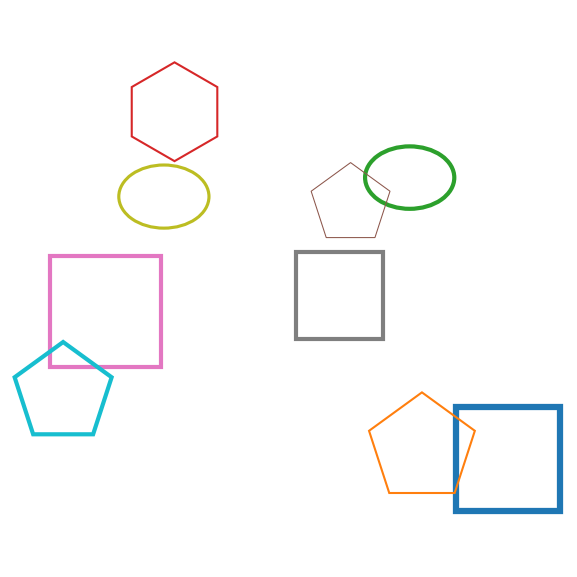[{"shape": "square", "thickness": 3, "radius": 0.45, "center": [0.879, 0.204]}, {"shape": "pentagon", "thickness": 1, "radius": 0.48, "center": [0.731, 0.223]}, {"shape": "oval", "thickness": 2, "radius": 0.39, "center": [0.709, 0.692]}, {"shape": "hexagon", "thickness": 1, "radius": 0.43, "center": [0.302, 0.806]}, {"shape": "pentagon", "thickness": 0.5, "radius": 0.36, "center": [0.607, 0.646]}, {"shape": "square", "thickness": 2, "radius": 0.48, "center": [0.183, 0.46]}, {"shape": "square", "thickness": 2, "radius": 0.38, "center": [0.588, 0.487]}, {"shape": "oval", "thickness": 1.5, "radius": 0.39, "center": [0.284, 0.659]}, {"shape": "pentagon", "thickness": 2, "radius": 0.44, "center": [0.109, 0.319]}]